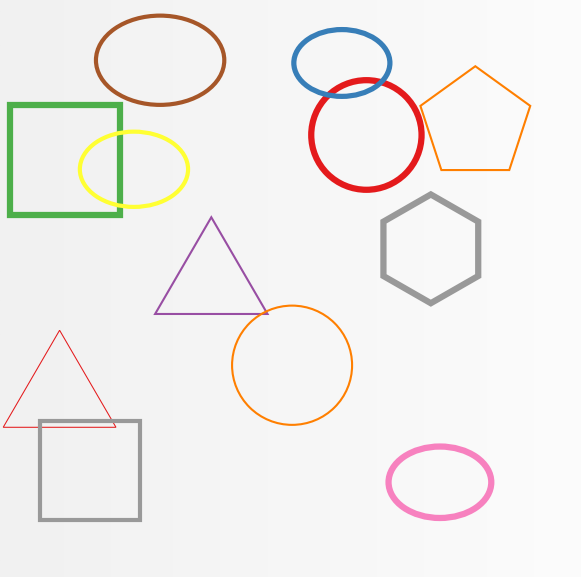[{"shape": "circle", "thickness": 3, "radius": 0.47, "center": [0.63, 0.765]}, {"shape": "triangle", "thickness": 0.5, "radius": 0.56, "center": [0.103, 0.315]}, {"shape": "oval", "thickness": 2.5, "radius": 0.41, "center": [0.588, 0.89]}, {"shape": "square", "thickness": 3, "radius": 0.48, "center": [0.112, 0.722]}, {"shape": "triangle", "thickness": 1, "radius": 0.56, "center": [0.364, 0.511]}, {"shape": "pentagon", "thickness": 1, "radius": 0.5, "center": [0.818, 0.785]}, {"shape": "circle", "thickness": 1, "radius": 0.52, "center": [0.503, 0.367]}, {"shape": "oval", "thickness": 2, "radius": 0.47, "center": [0.23, 0.706]}, {"shape": "oval", "thickness": 2, "radius": 0.55, "center": [0.275, 0.895]}, {"shape": "oval", "thickness": 3, "radius": 0.44, "center": [0.757, 0.164]}, {"shape": "hexagon", "thickness": 3, "radius": 0.47, "center": [0.741, 0.568]}, {"shape": "square", "thickness": 2, "radius": 0.43, "center": [0.155, 0.185]}]